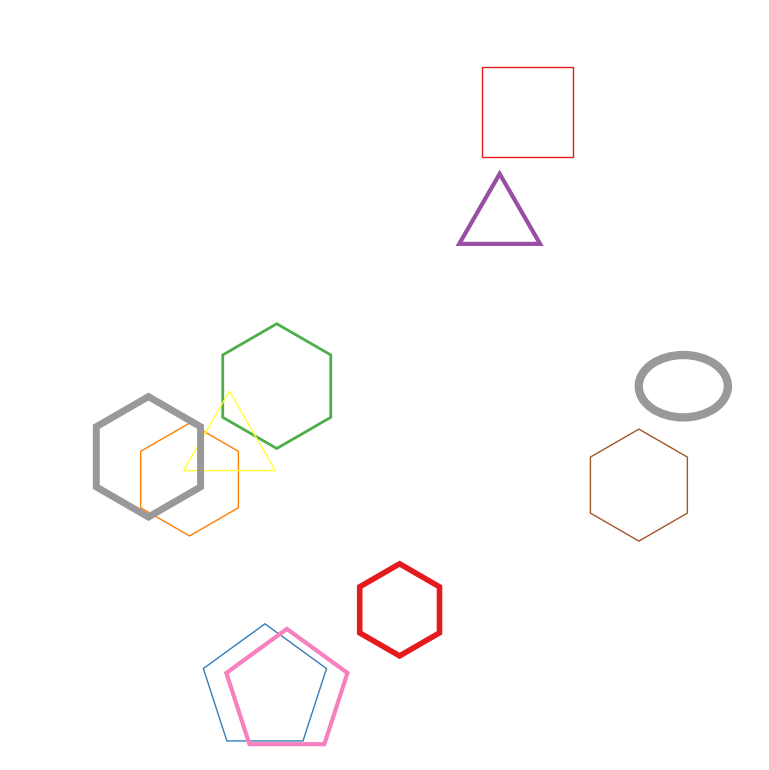[{"shape": "hexagon", "thickness": 2, "radius": 0.3, "center": [0.519, 0.208]}, {"shape": "square", "thickness": 0.5, "radius": 0.29, "center": [0.685, 0.854]}, {"shape": "pentagon", "thickness": 0.5, "radius": 0.42, "center": [0.344, 0.106]}, {"shape": "hexagon", "thickness": 1, "radius": 0.4, "center": [0.359, 0.499]}, {"shape": "triangle", "thickness": 1.5, "radius": 0.3, "center": [0.649, 0.714]}, {"shape": "hexagon", "thickness": 0.5, "radius": 0.37, "center": [0.246, 0.377]}, {"shape": "triangle", "thickness": 0.5, "radius": 0.34, "center": [0.298, 0.423]}, {"shape": "hexagon", "thickness": 0.5, "radius": 0.36, "center": [0.83, 0.37]}, {"shape": "pentagon", "thickness": 1.5, "radius": 0.41, "center": [0.373, 0.1]}, {"shape": "oval", "thickness": 3, "radius": 0.29, "center": [0.887, 0.498]}, {"shape": "hexagon", "thickness": 2.5, "radius": 0.39, "center": [0.193, 0.407]}]